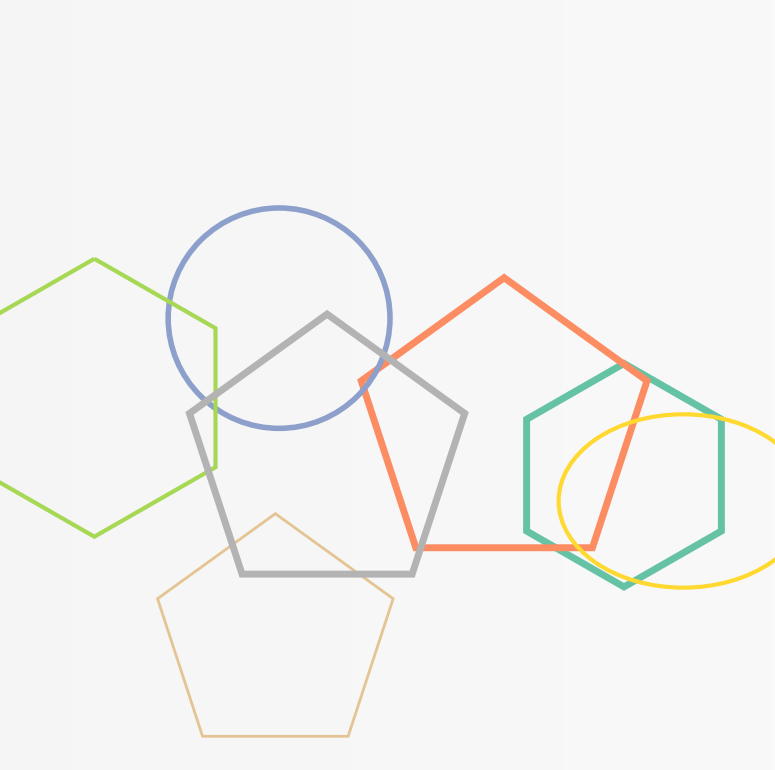[{"shape": "hexagon", "thickness": 2.5, "radius": 0.73, "center": [0.805, 0.383]}, {"shape": "pentagon", "thickness": 2.5, "radius": 0.97, "center": [0.65, 0.445]}, {"shape": "circle", "thickness": 2, "radius": 0.72, "center": [0.36, 0.587]}, {"shape": "hexagon", "thickness": 1.5, "radius": 0.9, "center": [0.122, 0.483]}, {"shape": "oval", "thickness": 1.5, "radius": 0.8, "center": [0.882, 0.349]}, {"shape": "pentagon", "thickness": 1, "radius": 0.8, "center": [0.355, 0.173]}, {"shape": "pentagon", "thickness": 2.5, "radius": 0.93, "center": [0.422, 0.405]}]